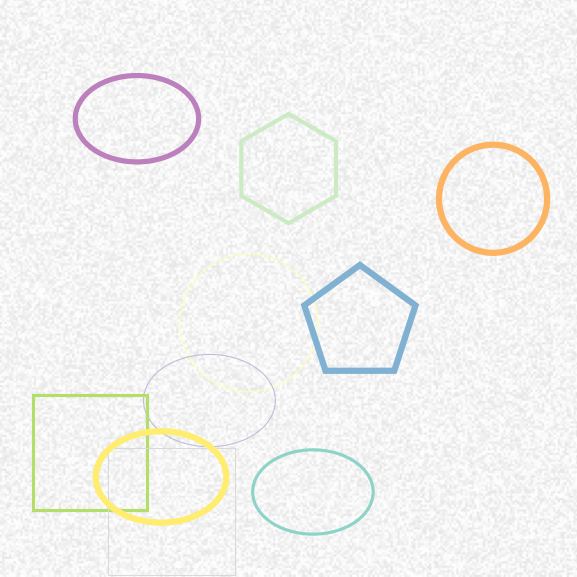[{"shape": "oval", "thickness": 1.5, "radius": 0.52, "center": [0.542, 0.147]}, {"shape": "circle", "thickness": 0.5, "radius": 0.6, "center": [0.431, 0.44]}, {"shape": "oval", "thickness": 0.5, "radius": 0.57, "center": [0.363, 0.305]}, {"shape": "pentagon", "thickness": 3, "radius": 0.51, "center": [0.623, 0.439]}, {"shape": "circle", "thickness": 3, "radius": 0.47, "center": [0.854, 0.655]}, {"shape": "square", "thickness": 1.5, "radius": 0.5, "center": [0.156, 0.215]}, {"shape": "square", "thickness": 0.5, "radius": 0.55, "center": [0.297, 0.113]}, {"shape": "oval", "thickness": 2.5, "radius": 0.53, "center": [0.237, 0.794]}, {"shape": "hexagon", "thickness": 2, "radius": 0.47, "center": [0.5, 0.707]}, {"shape": "oval", "thickness": 3, "radius": 0.57, "center": [0.279, 0.173]}]